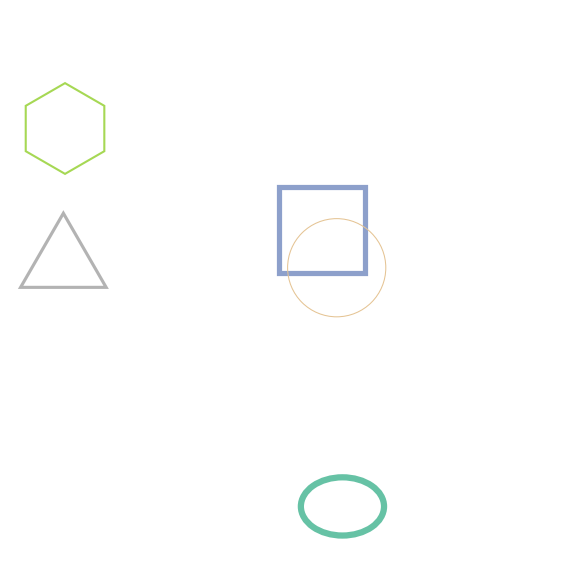[{"shape": "oval", "thickness": 3, "radius": 0.36, "center": [0.593, 0.122]}, {"shape": "square", "thickness": 2.5, "radius": 0.37, "center": [0.557, 0.601]}, {"shape": "hexagon", "thickness": 1, "radius": 0.39, "center": [0.113, 0.777]}, {"shape": "circle", "thickness": 0.5, "radius": 0.43, "center": [0.583, 0.536]}, {"shape": "triangle", "thickness": 1.5, "radius": 0.43, "center": [0.11, 0.544]}]